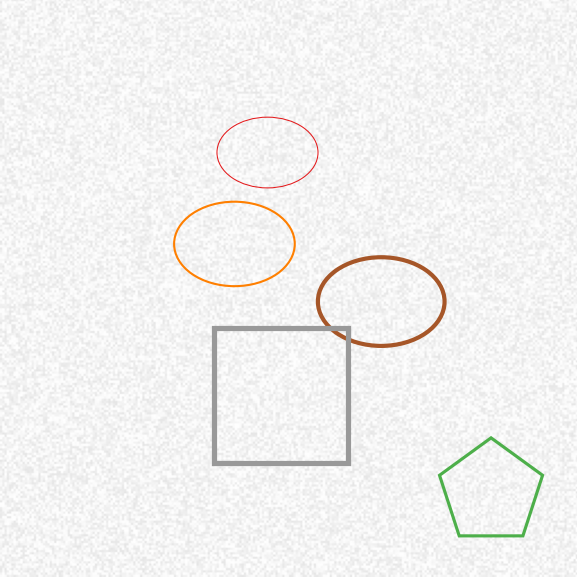[{"shape": "oval", "thickness": 0.5, "radius": 0.44, "center": [0.463, 0.735]}, {"shape": "pentagon", "thickness": 1.5, "radius": 0.47, "center": [0.85, 0.147]}, {"shape": "oval", "thickness": 1, "radius": 0.52, "center": [0.406, 0.577]}, {"shape": "oval", "thickness": 2, "radius": 0.55, "center": [0.66, 0.477]}, {"shape": "square", "thickness": 2.5, "radius": 0.58, "center": [0.487, 0.315]}]